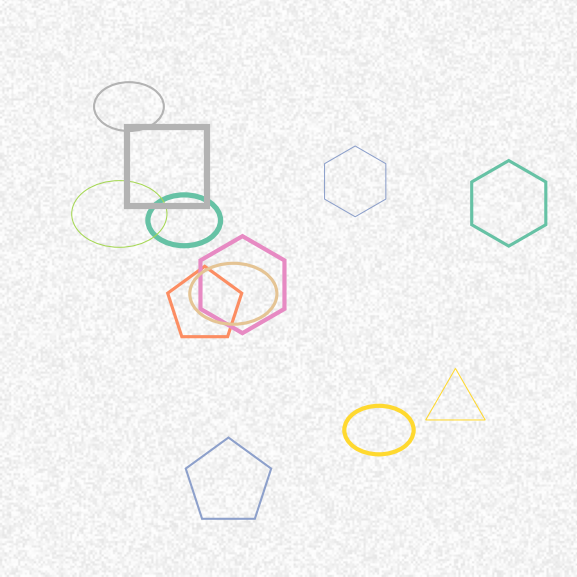[{"shape": "oval", "thickness": 2.5, "radius": 0.31, "center": [0.319, 0.618]}, {"shape": "hexagon", "thickness": 1.5, "radius": 0.37, "center": [0.881, 0.647]}, {"shape": "pentagon", "thickness": 1.5, "radius": 0.34, "center": [0.354, 0.471]}, {"shape": "hexagon", "thickness": 0.5, "radius": 0.31, "center": [0.615, 0.685]}, {"shape": "pentagon", "thickness": 1, "radius": 0.39, "center": [0.396, 0.164]}, {"shape": "hexagon", "thickness": 2, "radius": 0.42, "center": [0.42, 0.506]}, {"shape": "oval", "thickness": 0.5, "radius": 0.41, "center": [0.207, 0.629]}, {"shape": "triangle", "thickness": 0.5, "radius": 0.3, "center": [0.789, 0.302]}, {"shape": "oval", "thickness": 2, "radius": 0.3, "center": [0.656, 0.254]}, {"shape": "oval", "thickness": 1.5, "radius": 0.38, "center": [0.404, 0.49]}, {"shape": "square", "thickness": 3, "radius": 0.35, "center": [0.289, 0.711]}, {"shape": "oval", "thickness": 1, "radius": 0.3, "center": [0.223, 0.815]}]